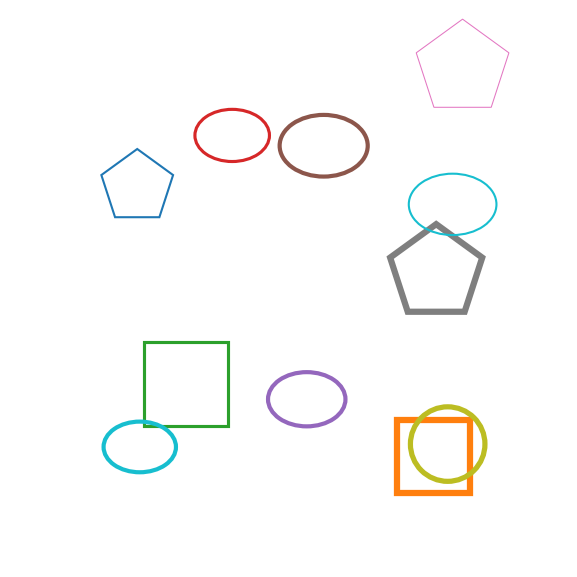[{"shape": "pentagon", "thickness": 1, "radius": 0.33, "center": [0.238, 0.676]}, {"shape": "square", "thickness": 3, "radius": 0.32, "center": [0.75, 0.209]}, {"shape": "square", "thickness": 1.5, "radius": 0.36, "center": [0.323, 0.334]}, {"shape": "oval", "thickness": 1.5, "radius": 0.32, "center": [0.402, 0.765]}, {"shape": "oval", "thickness": 2, "radius": 0.34, "center": [0.531, 0.308]}, {"shape": "oval", "thickness": 2, "radius": 0.38, "center": [0.56, 0.747]}, {"shape": "pentagon", "thickness": 0.5, "radius": 0.42, "center": [0.801, 0.882]}, {"shape": "pentagon", "thickness": 3, "radius": 0.42, "center": [0.755, 0.527]}, {"shape": "circle", "thickness": 2.5, "radius": 0.32, "center": [0.775, 0.23]}, {"shape": "oval", "thickness": 2, "radius": 0.31, "center": [0.242, 0.225]}, {"shape": "oval", "thickness": 1, "radius": 0.38, "center": [0.784, 0.645]}]